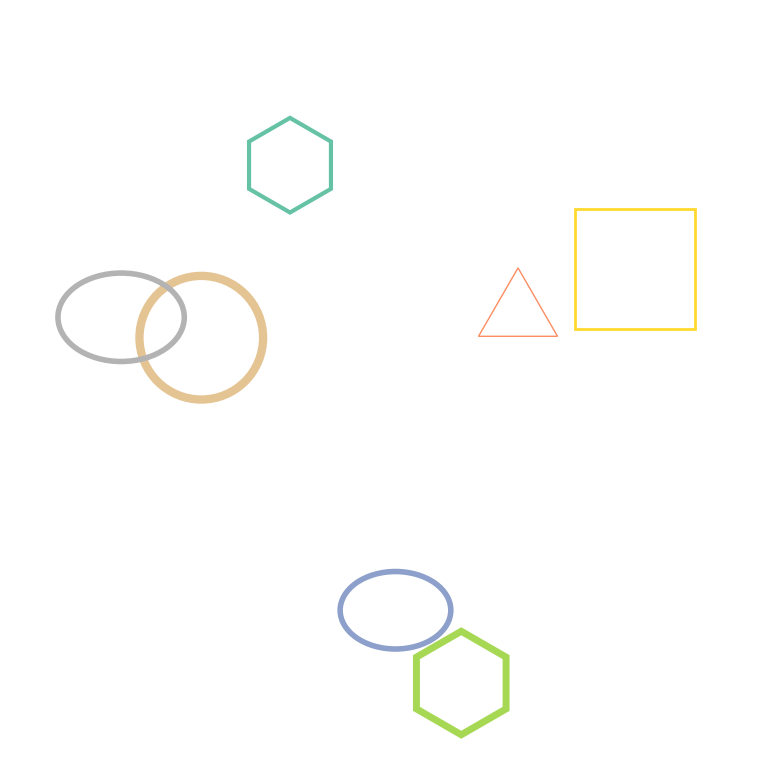[{"shape": "hexagon", "thickness": 1.5, "radius": 0.31, "center": [0.377, 0.785]}, {"shape": "triangle", "thickness": 0.5, "radius": 0.3, "center": [0.673, 0.593]}, {"shape": "oval", "thickness": 2, "radius": 0.36, "center": [0.514, 0.207]}, {"shape": "hexagon", "thickness": 2.5, "radius": 0.34, "center": [0.599, 0.113]}, {"shape": "square", "thickness": 1, "radius": 0.39, "center": [0.825, 0.65]}, {"shape": "circle", "thickness": 3, "radius": 0.4, "center": [0.261, 0.561]}, {"shape": "oval", "thickness": 2, "radius": 0.41, "center": [0.157, 0.588]}]